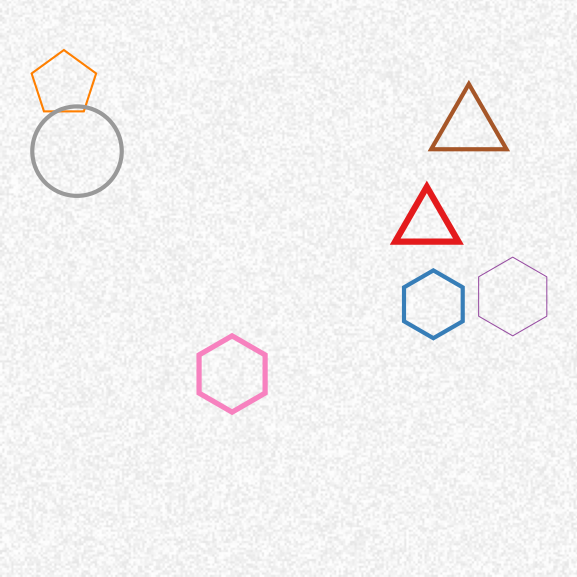[{"shape": "triangle", "thickness": 3, "radius": 0.32, "center": [0.739, 0.612]}, {"shape": "hexagon", "thickness": 2, "radius": 0.29, "center": [0.75, 0.472]}, {"shape": "hexagon", "thickness": 0.5, "radius": 0.34, "center": [0.888, 0.486]}, {"shape": "pentagon", "thickness": 1, "radius": 0.29, "center": [0.111, 0.854]}, {"shape": "triangle", "thickness": 2, "radius": 0.38, "center": [0.812, 0.778]}, {"shape": "hexagon", "thickness": 2.5, "radius": 0.33, "center": [0.402, 0.352]}, {"shape": "circle", "thickness": 2, "radius": 0.39, "center": [0.133, 0.737]}]